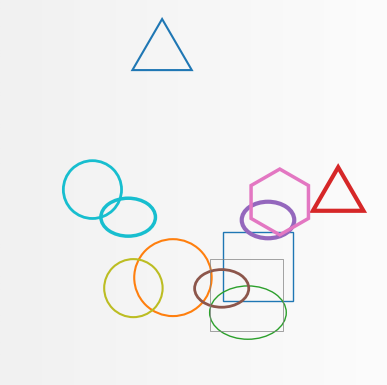[{"shape": "square", "thickness": 1, "radius": 0.45, "center": [0.666, 0.308]}, {"shape": "triangle", "thickness": 1.5, "radius": 0.44, "center": [0.418, 0.862]}, {"shape": "circle", "thickness": 1.5, "radius": 0.5, "center": [0.446, 0.279]}, {"shape": "oval", "thickness": 1, "radius": 0.49, "center": [0.64, 0.188]}, {"shape": "triangle", "thickness": 3, "radius": 0.38, "center": [0.873, 0.49]}, {"shape": "oval", "thickness": 3, "radius": 0.34, "center": [0.692, 0.429]}, {"shape": "oval", "thickness": 2, "radius": 0.35, "center": [0.572, 0.251]}, {"shape": "hexagon", "thickness": 2.5, "radius": 0.43, "center": [0.722, 0.475]}, {"shape": "square", "thickness": 0.5, "radius": 0.47, "center": [0.637, 0.234]}, {"shape": "circle", "thickness": 1.5, "radius": 0.38, "center": [0.344, 0.252]}, {"shape": "oval", "thickness": 2.5, "radius": 0.35, "center": [0.331, 0.436]}, {"shape": "circle", "thickness": 2, "radius": 0.38, "center": [0.239, 0.508]}]